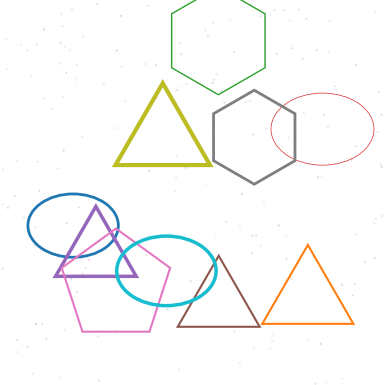[{"shape": "oval", "thickness": 2, "radius": 0.59, "center": [0.19, 0.414]}, {"shape": "triangle", "thickness": 1.5, "radius": 0.68, "center": [0.8, 0.227]}, {"shape": "hexagon", "thickness": 1, "radius": 0.7, "center": [0.567, 0.894]}, {"shape": "oval", "thickness": 0.5, "radius": 0.67, "center": [0.838, 0.665]}, {"shape": "triangle", "thickness": 2.5, "radius": 0.6, "center": [0.249, 0.343]}, {"shape": "triangle", "thickness": 1.5, "radius": 0.61, "center": [0.568, 0.213]}, {"shape": "pentagon", "thickness": 1.5, "radius": 0.74, "center": [0.301, 0.258]}, {"shape": "hexagon", "thickness": 2, "radius": 0.61, "center": [0.66, 0.644]}, {"shape": "triangle", "thickness": 3, "radius": 0.71, "center": [0.423, 0.642]}, {"shape": "oval", "thickness": 2.5, "radius": 0.65, "center": [0.432, 0.296]}]